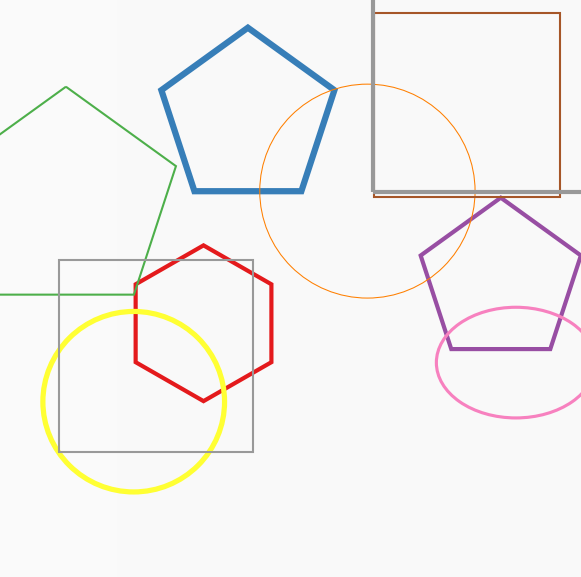[{"shape": "hexagon", "thickness": 2, "radius": 0.67, "center": [0.35, 0.439]}, {"shape": "pentagon", "thickness": 3, "radius": 0.78, "center": [0.426, 0.795]}, {"shape": "pentagon", "thickness": 1, "radius": 1.0, "center": [0.113, 0.65]}, {"shape": "pentagon", "thickness": 2, "radius": 0.72, "center": [0.862, 0.512]}, {"shape": "circle", "thickness": 0.5, "radius": 0.93, "center": [0.632, 0.668]}, {"shape": "circle", "thickness": 2.5, "radius": 0.78, "center": [0.23, 0.304]}, {"shape": "square", "thickness": 1, "radius": 0.8, "center": [0.804, 0.817]}, {"shape": "oval", "thickness": 1.5, "radius": 0.68, "center": [0.888, 0.371]}, {"shape": "square", "thickness": 1, "radius": 0.83, "center": [0.268, 0.383]}, {"shape": "square", "thickness": 2, "radius": 0.99, "center": [0.839, 0.864]}]